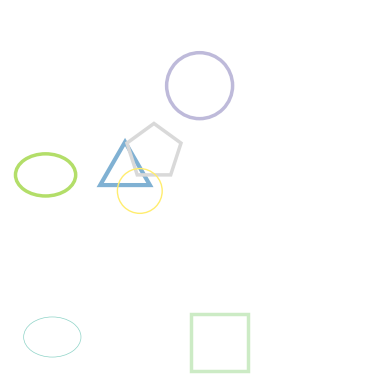[{"shape": "oval", "thickness": 0.5, "radius": 0.37, "center": [0.136, 0.125]}, {"shape": "circle", "thickness": 2.5, "radius": 0.43, "center": [0.518, 0.777]}, {"shape": "triangle", "thickness": 3, "radius": 0.37, "center": [0.325, 0.557]}, {"shape": "oval", "thickness": 2.5, "radius": 0.39, "center": [0.118, 0.546]}, {"shape": "pentagon", "thickness": 2.5, "radius": 0.37, "center": [0.4, 0.605]}, {"shape": "square", "thickness": 2.5, "radius": 0.37, "center": [0.571, 0.111]}, {"shape": "circle", "thickness": 1, "radius": 0.29, "center": [0.363, 0.504]}]